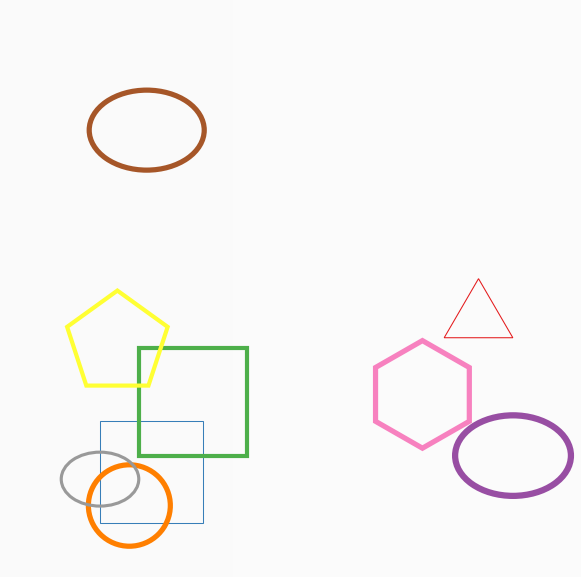[{"shape": "triangle", "thickness": 0.5, "radius": 0.34, "center": [0.823, 0.448]}, {"shape": "square", "thickness": 0.5, "radius": 0.44, "center": [0.26, 0.182]}, {"shape": "square", "thickness": 2, "radius": 0.47, "center": [0.332, 0.303]}, {"shape": "oval", "thickness": 3, "radius": 0.5, "center": [0.883, 0.21]}, {"shape": "circle", "thickness": 2.5, "radius": 0.35, "center": [0.223, 0.124]}, {"shape": "pentagon", "thickness": 2, "radius": 0.45, "center": [0.202, 0.405]}, {"shape": "oval", "thickness": 2.5, "radius": 0.49, "center": [0.252, 0.774]}, {"shape": "hexagon", "thickness": 2.5, "radius": 0.47, "center": [0.727, 0.316]}, {"shape": "oval", "thickness": 1.5, "radius": 0.33, "center": [0.172, 0.169]}]